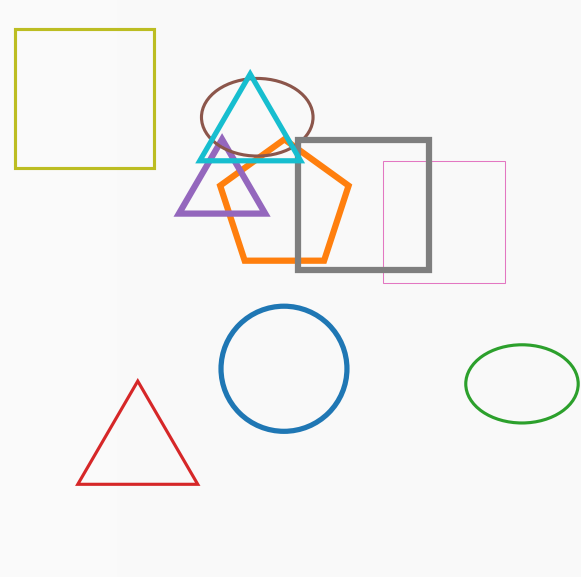[{"shape": "circle", "thickness": 2.5, "radius": 0.54, "center": [0.489, 0.361]}, {"shape": "pentagon", "thickness": 3, "radius": 0.58, "center": [0.489, 0.642]}, {"shape": "oval", "thickness": 1.5, "radius": 0.48, "center": [0.898, 0.334]}, {"shape": "triangle", "thickness": 1.5, "radius": 0.6, "center": [0.237, 0.22]}, {"shape": "triangle", "thickness": 3, "radius": 0.43, "center": [0.382, 0.672]}, {"shape": "oval", "thickness": 1.5, "radius": 0.48, "center": [0.443, 0.796]}, {"shape": "square", "thickness": 0.5, "radius": 0.53, "center": [0.764, 0.614]}, {"shape": "square", "thickness": 3, "radius": 0.56, "center": [0.626, 0.644]}, {"shape": "square", "thickness": 1.5, "radius": 0.6, "center": [0.146, 0.829]}, {"shape": "triangle", "thickness": 2.5, "radius": 0.5, "center": [0.43, 0.771]}]